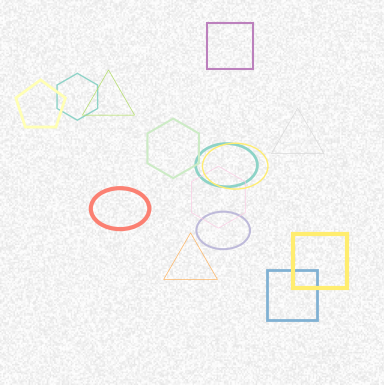[{"shape": "hexagon", "thickness": 1, "radius": 0.3, "center": [0.201, 0.749]}, {"shape": "oval", "thickness": 2, "radius": 0.4, "center": [0.588, 0.571]}, {"shape": "pentagon", "thickness": 2, "radius": 0.34, "center": [0.106, 0.725]}, {"shape": "oval", "thickness": 1.5, "radius": 0.35, "center": [0.58, 0.402]}, {"shape": "oval", "thickness": 3, "radius": 0.38, "center": [0.312, 0.458]}, {"shape": "square", "thickness": 2, "radius": 0.32, "center": [0.759, 0.234]}, {"shape": "triangle", "thickness": 0.5, "radius": 0.4, "center": [0.495, 0.314]}, {"shape": "triangle", "thickness": 0.5, "radius": 0.39, "center": [0.282, 0.74]}, {"shape": "hexagon", "thickness": 0.5, "radius": 0.4, "center": [0.567, 0.488]}, {"shape": "triangle", "thickness": 0.5, "radius": 0.39, "center": [0.773, 0.64]}, {"shape": "square", "thickness": 1.5, "radius": 0.3, "center": [0.598, 0.881]}, {"shape": "hexagon", "thickness": 1.5, "radius": 0.39, "center": [0.45, 0.615]}, {"shape": "square", "thickness": 3, "radius": 0.35, "center": [0.832, 0.322]}, {"shape": "oval", "thickness": 1, "radius": 0.43, "center": [0.611, 0.568]}]